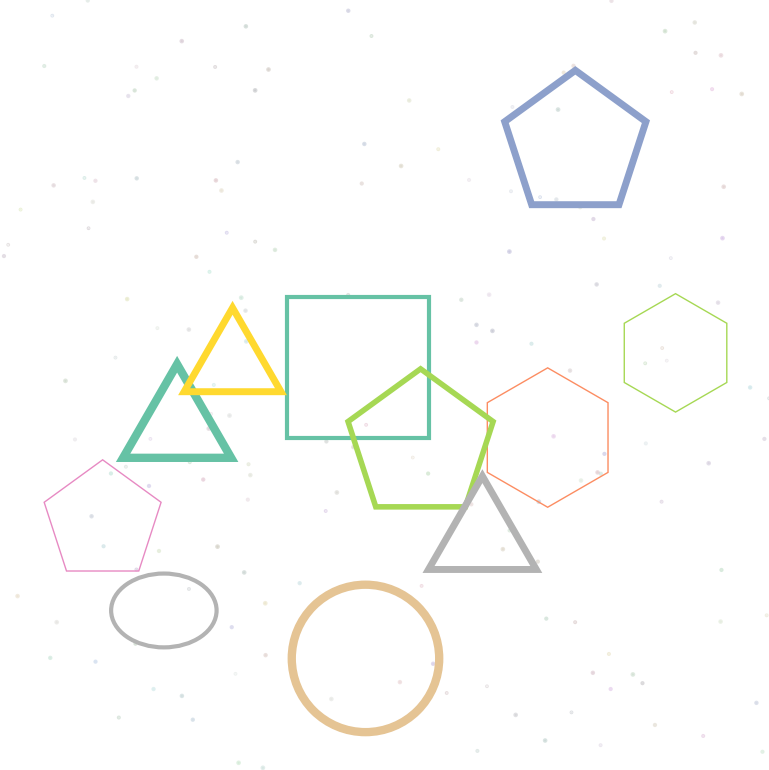[{"shape": "square", "thickness": 1.5, "radius": 0.46, "center": [0.465, 0.523]}, {"shape": "triangle", "thickness": 3, "radius": 0.41, "center": [0.23, 0.446]}, {"shape": "hexagon", "thickness": 0.5, "radius": 0.45, "center": [0.711, 0.432]}, {"shape": "pentagon", "thickness": 2.5, "radius": 0.48, "center": [0.747, 0.812]}, {"shape": "pentagon", "thickness": 0.5, "radius": 0.4, "center": [0.133, 0.323]}, {"shape": "hexagon", "thickness": 0.5, "radius": 0.38, "center": [0.877, 0.542]}, {"shape": "pentagon", "thickness": 2, "radius": 0.5, "center": [0.546, 0.422]}, {"shape": "triangle", "thickness": 2.5, "radius": 0.36, "center": [0.302, 0.528]}, {"shape": "circle", "thickness": 3, "radius": 0.48, "center": [0.475, 0.145]}, {"shape": "triangle", "thickness": 2.5, "radius": 0.4, "center": [0.626, 0.301]}, {"shape": "oval", "thickness": 1.5, "radius": 0.34, "center": [0.213, 0.207]}]